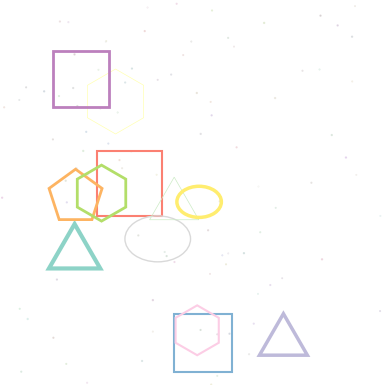[{"shape": "triangle", "thickness": 3, "radius": 0.38, "center": [0.194, 0.341]}, {"shape": "hexagon", "thickness": 0.5, "radius": 0.42, "center": [0.3, 0.736]}, {"shape": "triangle", "thickness": 2.5, "radius": 0.36, "center": [0.736, 0.113]}, {"shape": "square", "thickness": 1.5, "radius": 0.42, "center": [0.335, 0.523]}, {"shape": "square", "thickness": 1.5, "radius": 0.38, "center": [0.527, 0.108]}, {"shape": "pentagon", "thickness": 2, "radius": 0.36, "center": [0.196, 0.488]}, {"shape": "hexagon", "thickness": 2, "radius": 0.36, "center": [0.264, 0.498]}, {"shape": "hexagon", "thickness": 1.5, "radius": 0.32, "center": [0.512, 0.142]}, {"shape": "oval", "thickness": 1, "radius": 0.43, "center": [0.41, 0.38]}, {"shape": "square", "thickness": 2, "radius": 0.36, "center": [0.21, 0.795]}, {"shape": "triangle", "thickness": 0.5, "radius": 0.37, "center": [0.452, 0.466]}, {"shape": "oval", "thickness": 2.5, "radius": 0.29, "center": [0.517, 0.476]}]